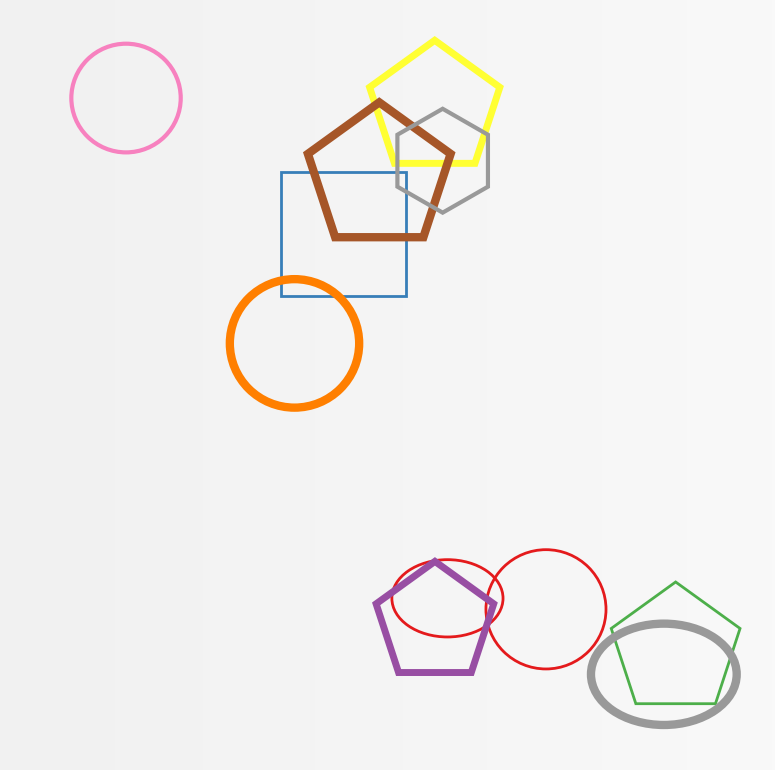[{"shape": "oval", "thickness": 1, "radius": 0.36, "center": [0.577, 0.223]}, {"shape": "circle", "thickness": 1, "radius": 0.39, "center": [0.704, 0.209]}, {"shape": "square", "thickness": 1, "radius": 0.4, "center": [0.443, 0.696]}, {"shape": "pentagon", "thickness": 1, "radius": 0.44, "center": [0.872, 0.157]}, {"shape": "pentagon", "thickness": 2.5, "radius": 0.4, "center": [0.561, 0.191]}, {"shape": "circle", "thickness": 3, "radius": 0.42, "center": [0.38, 0.554]}, {"shape": "pentagon", "thickness": 2.5, "radius": 0.44, "center": [0.561, 0.859]}, {"shape": "pentagon", "thickness": 3, "radius": 0.48, "center": [0.489, 0.77]}, {"shape": "circle", "thickness": 1.5, "radius": 0.35, "center": [0.163, 0.873]}, {"shape": "oval", "thickness": 3, "radius": 0.47, "center": [0.857, 0.124]}, {"shape": "hexagon", "thickness": 1.5, "radius": 0.34, "center": [0.571, 0.791]}]